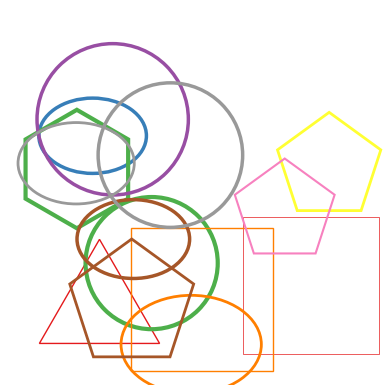[{"shape": "triangle", "thickness": 1, "radius": 0.9, "center": [0.258, 0.198]}, {"shape": "square", "thickness": 0.5, "radius": 0.89, "center": [0.807, 0.258]}, {"shape": "oval", "thickness": 2.5, "radius": 0.7, "center": [0.241, 0.647]}, {"shape": "hexagon", "thickness": 3, "radius": 0.77, "center": [0.2, 0.561]}, {"shape": "circle", "thickness": 3, "radius": 0.86, "center": [0.394, 0.317]}, {"shape": "circle", "thickness": 2.5, "radius": 0.98, "center": [0.293, 0.69]}, {"shape": "oval", "thickness": 2, "radius": 0.91, "center": [0.497, 0.105]}, {"shape": "square", "thickness": 1, "radius": 0.93, "center": [0.525, 0.223]}, {"shape": "pentagon", "thickness": 2, "radius": 0.71, "center": [0.855, 0.567]}, {"shape": "oval", "thickness": 2.5, "radius": 0.73, "center": [0.346, 0.379]}, {"shape": "pentagon", "thickness": 2, "radius": 0.85, "center": [0.342, 0.21]}, {"shape": "pentagon", "thickness": 1.5, "radius": 0.68, "center": [0.74, 0.452]}, {"shape": "circle", "thickness": 2.5, "radius": 0.94, "center": [0.443, 0.597]}, {"shape": "oval", "thickness": 2, "radius": 0.76, "center": [0.198, 0.576]}]